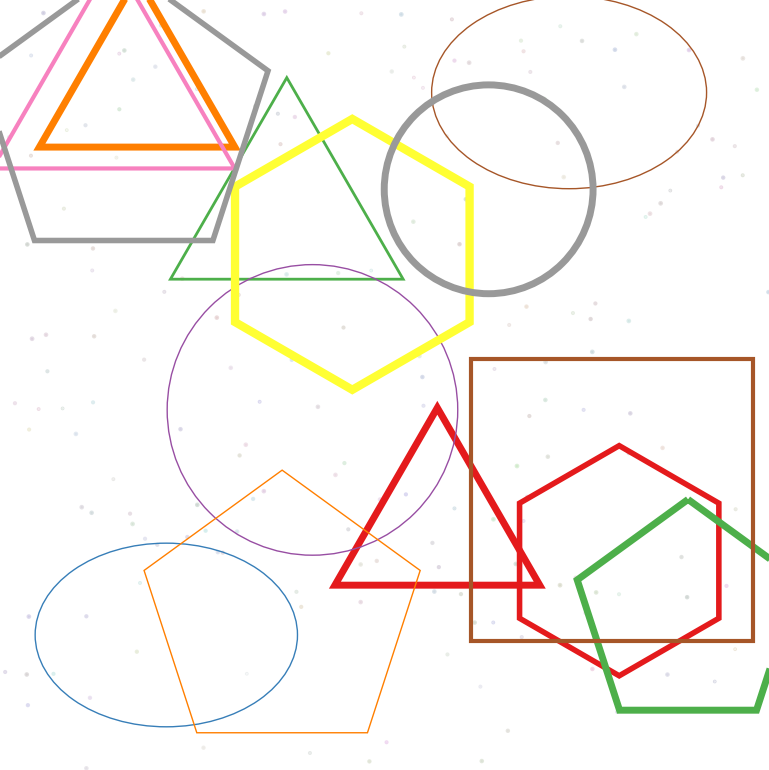[{"shape": "hexagon", "thickness": 2, "radius": 0.75, "center": [0.804, 0.272]}, {"shape": "triangle", "thickness": 2.5, "radius": 0.77, "center": [0.568, 0.317]}, {"shape": "oval", "thickness": 0.5, "radius": 0.85, "center": [0.216, 0.175]}, {"shape": "triangle", "thickness": 1, "radius": 0.87, "center": [0.372, 0.725]}, {"shape": "pentagon", "thickness": 2.5, "radius": 0.76, "center": [0.894, 0.2]}, {"shape": "circle", "thickness": 0.5, "radius": 0.94, "center": [0.406, 0.468]}, {"shape": "triangle", "thickness": 2.5, "radius": 0.73, "center": [0.178, 0.882]}, {"shape": "pentagon", "thickness": 0.5, "radius": 0.94, "center": [0.366, 0.201]}, {"shape": "hexagon", "thickness": 3, "radius": 0.88, "center": [0.458, 0.67]}, {"shape": "oval", "thickness": 0.5, "radius": 0.89, "center": [0.739, 0.88]}, {"shape": "square", "thickness": 1.5, "radius": 0.91, "center": [0.795, 0.351]}, {"shape": "triangle", "thickness": 1.5, "radius": 0.91, "center": [0.147, 0.872]}, {"shape": "circle", "thickness": 2.5, "radius": 0.68, "center": [0.635, 0.754]}, {"shape": "pentagon", "thickness": 2, "radius": 0.99, "center": [0.161, 0.847]}]